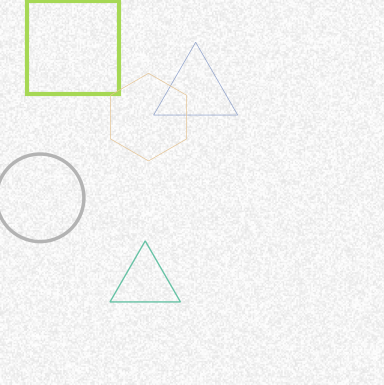[{"shape": "triangle", "thickness": 1, "radius": 0.53, "center": [0.377, 0.269]}, {"shape": "triangle", "thickness": 0.5, "radius": 0.63, "center": [0.508, 0.764]}, {"shape": "square", "thickness": 3, "radius": 0.6, "center": [0.19, 0.877]}, {"shape": "hexagon", "thickness": 0.5, "radius": 0.57, "center": [0.386, 0.696]}, {"shape": "circle", "thickness": 2.5, "radius": 0.57, "center": [0.104, 0.486]}]